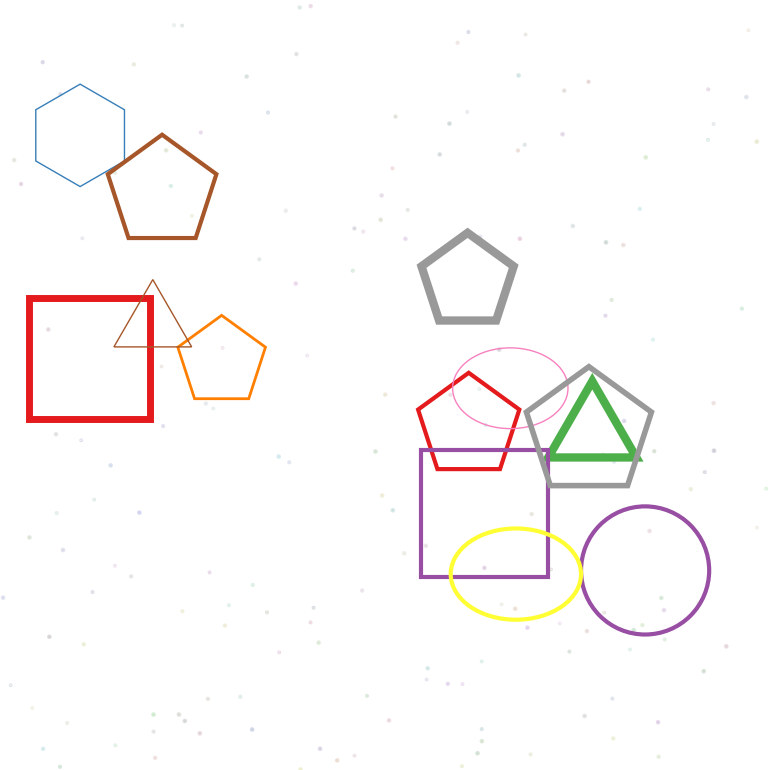[{"shape": "square", "thickness": 2.5, "radius": 0.39, "center": [0.116, 0.534]}, {"shape": "pentagon", "thickness": 1.5, "radius": 0.35, "center": [0.609, 0.447]}, {"shape": "hexagon", "thickness": 0.5, "radius": 0.33, "center": [0.104, 0.824]}, {"shape": "triangle", "thickness": 3, "radius": 0.33, "center": [0.769, 0.439]}, {"shape": "square", "thickness": 1.5, "radius": 0.41, "center": [0.629, 0.333]}, {"shape": "circle", "thickness": 1.5, "radius": 0.42, "center": [0.838, 0.259]}, {"shape": "pentagon", "thickness": 1, "radius": 0.3, "center": [0.288, 0.531]}, {"shape": "oval", "thickness": 1.5, "radius": 0.42, "center": [0.67, 0.254]}, {"shape": "triangle", "thickness": 0.5, "radius": 0.29, "center": [0.198, 0.579]}, {"shape": "pentagon", "thickness": 1.5, "radius": 0.37, "center": [0.211, 0.751]}, {"shape": "oval", "thickness": 0.5, "radius": 0.37, "center": [0.663, 0.496]}, {"shape": "pentagon", "thickness": 3, "radius": 0.31, "center": [0.607, 0.635]}, {"shape": "pentagon", "thickness": 2, "radius": 0.43, "center": [0.765, 0.438]}]